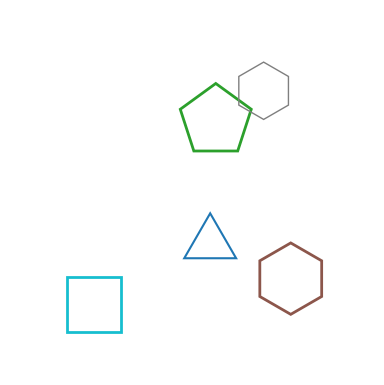[{"shape": "triangle", "thickness": 1.5, "radius": 0.39, "center": [0.546, 0.368]}, {"shape": "pentagon", "thickness": 2, "radius": 0.48, "center": [0.56, 0.686]}, {"shape": "hexagon", "thickness": 2, "radius": 0.46, "center": [0.755, 0.276]}, {"shape": "hexagon", "thickness": 1, "radius": 0.37, "center": [0.685, 0.764]}, {"shape": "square", "thickness": 2, "radius": 0.36, "center": [0.244, 0.21]}]